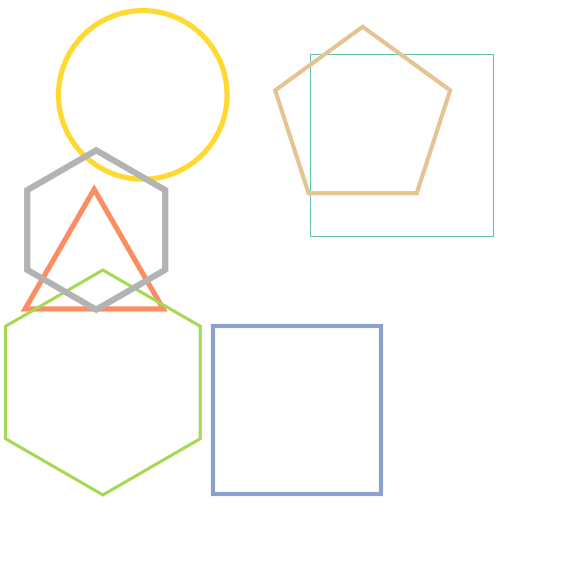[{"shape": "square", "thickness": 0.5, "radius": 0.79, "center": [0.695, 0.748]}, {"shape": "triangle", "thickness": 2.5, "radius": 0.69, "center": [0.163, 0.533]}, {"shape": "square", "thickness": 2, "radius": 0.73, "center": [0.514, 0.289]}, {"shape": "hexagon", "thickness": 1.5, "radius": 0.97, "center": [0.178, 0.337]}, {"shape": "circle", "thickness": 2.5, "radius": 0.73, "center": [0.247, 0.835]}, {"shape": "pentagon", "thickness": 2, "radius": 0.8, "center": [0.628, 0.793]}, {"shape": "hexagon", "thickness": 3, "radius": 0.69, "center": [0.167, 0.601]}]